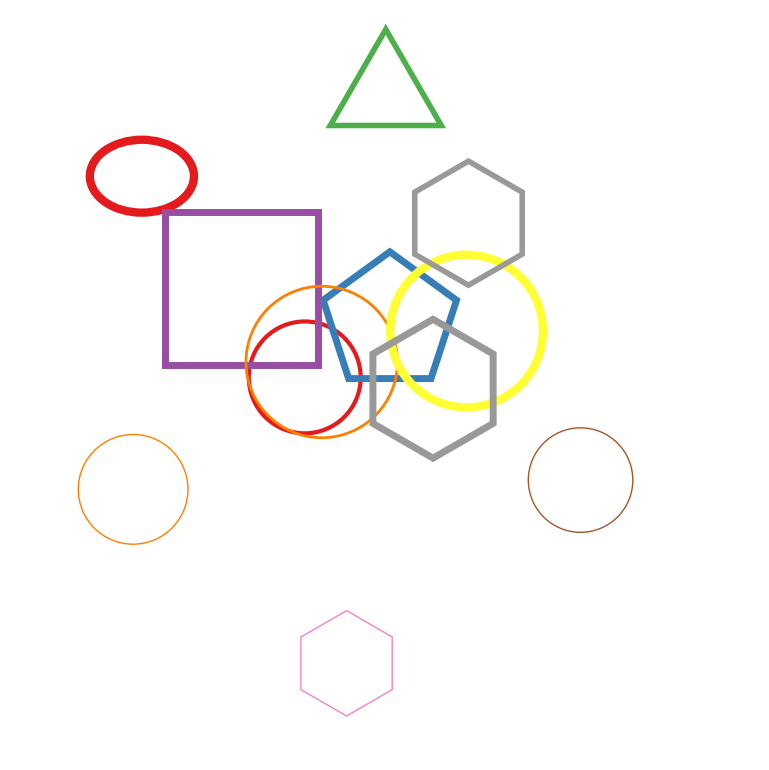[{"shape": "circle", "thickness": 1.5, "radius": 0.36, "center": [0.396, 0.51]}, {"shape": "oval", "thickness": 3, "radius": 0.34, "center": [0.184, 0.771]}, {"shape": "pentagon", "thickness": 2.5, "radius": 0.46, "center": [0.506, 0.582]}, {"shape": "triangle", "thickness": 2, "radius": 0.42, "center": [0.501, 0.879]}, {"shape": "square", "thickness": 2.5, "radius": 0.5, "center": [0.314, 0.625]}, {"shape": "circle", "thickness": 0.5, "radius": 0.36, "center": [0.173, 0.364]}, {"shape": "circle", "thickness": 1, "radius": 0.49, "center": [0.418, 0.53]}, {"shape": "circle", "thickness": 3, "radius": 0.5, "center": [0.606, 0.57]}, {"shape": "circle", "thickness": 0.5, "radius": 0.34, "center": [0.754, 0.377]}, {"shape": "hexagon", "thickness": 0.5, "radius": 0.34, "center": [0.45, 0.139]}, {"shape": "hexagon", "thickness": 2, "radius": 0.4, "center": [0.608, 0.71]}, {"shape": "hexagon", "thickness": 2.5, "radius": 0.45, "center": [0.562, 0.495]}]